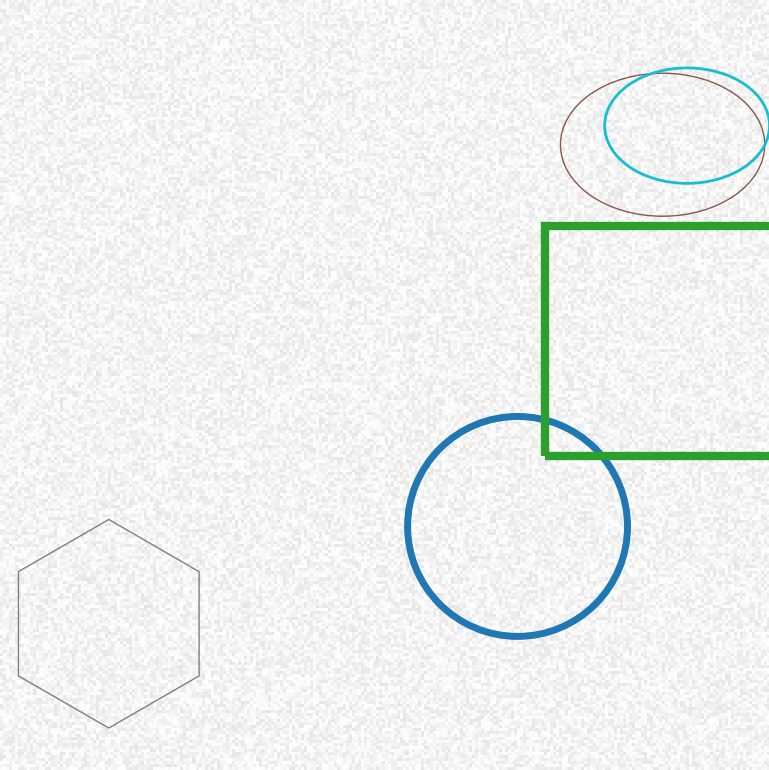[{"shape": "circle", "thickness": 2.5, "radius": 0.71, "center": [0.672, 0.316]}, {"shape": "square", "thickness": 3, "radius": 0.75, "center": [0.858, 0.557]}, {"shape": "oval", "thickness": 0.5, "radius": 0.66, "center": [0.861, 0.812]}, {"shape": "hexagon", "thickness": 0.5, "radius": 0.68, "center": [0.141, 0.19]}, {"shape": "oval", "thickness": 1, "radius": 0.54, "center": [0.892, 0.837]}]